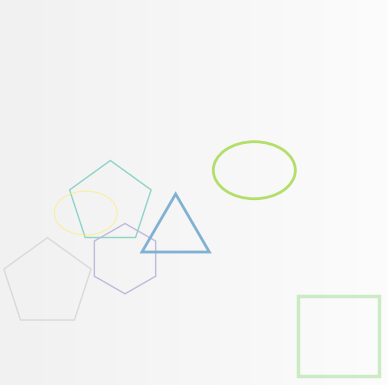[{"shape": "pentagon", "thickness": 1, "radius": 0.55, "center": [0.285, 0.473]}, {"shape": "hexagon", "thickness": 1, "radius": 0.46, "center": [0.323, 0.328]}, {"shape": "triangle", "thickness": 2, "radius": 0.5, "center": [0.453, 0.396]}, {"shape": "oval", "thickness": 2, "radius": 0.53, "center": [0.656, 0.558]}, {"shape": "pentagon", "thickness": 1, "radius": 0.59, "center": [0.122, 0.264]}, {"shape": "square", "thickness": 2.5, "radius": 0.52, "center": [0.874, 0.128]}, {"shape": "oval", "thickness": 0.5, "radius": 0.41, "center": [0.221, 0.447]}]